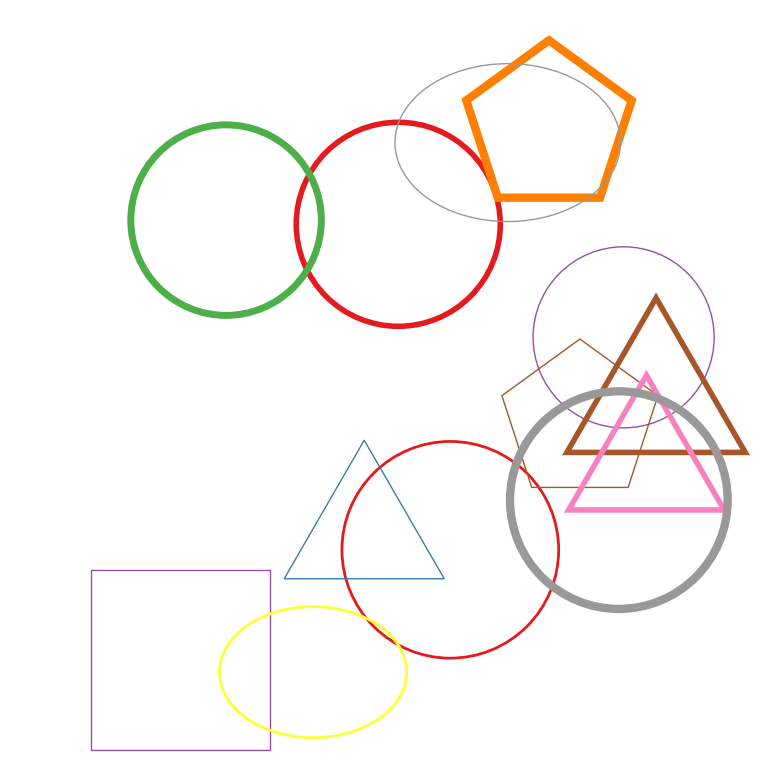[{"shape": "circle", "thickness": 2, "radius": 0.66, "center": [0.517, 0.709]}, {"shape": "circle", "thickness": 1, "radius": 0.7, "center": [0.585, 0.286]}, {"shape": "triangle", "thickness": 0.5, "radius": 0.6, "center": [0.473, 0.308]}, {"shape": "circle", "thickness": 2.5, "radius": 0.62, "center": [0.294, 0.714]}, {"shape": "circle", "thickness": 0.5, "radius": 0.59, "center": [0.81, 0.562]}, {"shape": "square", "thickness": 0.5, "radius": 0.58, "center": [0.235, 0.143]}, {"shape": "pentagon", "thickness": 3, "radius": 0.56, "center": [0.713, 0.835]}, {"shape": "oval", "thickness": 1, "radius": 0.61, "center": [0.407, 0.127]}, {"shape": "pentagon", "thickness": 0.5, "radius": 0.53, "center": [0.753, 0.453]}, {"shape": "triangle", "thickness": 2, "radius": 0.67, "center": [0.852, 0.479]}, {"shape": "triangle", "thickness": 2, "radius": 0.58, "center": [0.839, 0.396]}, {"shape": "circle", "thickness": 3, "radius": 0.71, "center": [0.804, 0.351]}, {"shape": "oval", "thickness": 0.5, "radius": 0.73, "center": [0.659, 0.815]}]